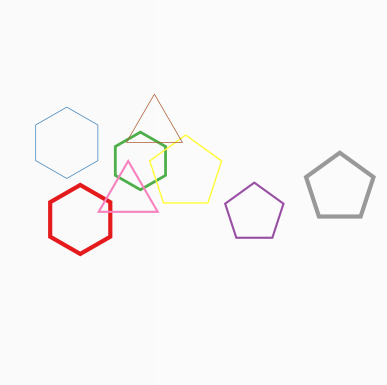[{"shape": "hexagon", "thickness": 3, "radius": 0.45, "center": [0.207, 0.43]}, {"shape": "hexagon", "thickness": 0.5, "radius": 0.46, "center": [0.172, 0.629]}, {"shape": "hexagon", "thickness": 2, "radius": 0.37, "center": [0.362, 0.582]}, {"shape": "pentagon", "thickness": 1.5, "radius": 0.4, "center": [0.656, 0.446]}, {"shape": "pentagon", "thickness": 1, "radius": 0.49, "center": [0.479, 0.552]}, {"shape": "triangle", "thickness": 0.5, "radius": 0.42, "center": [0.398, 0.672]}, {"shape": "triangle", "thickness": 1.5, "radius": 0.44, "center": [0.331, 0.494]}, {"shape": "pentagon", "thickness": 3, "radius": 0.46, "center": [0.877, 0.512]}]